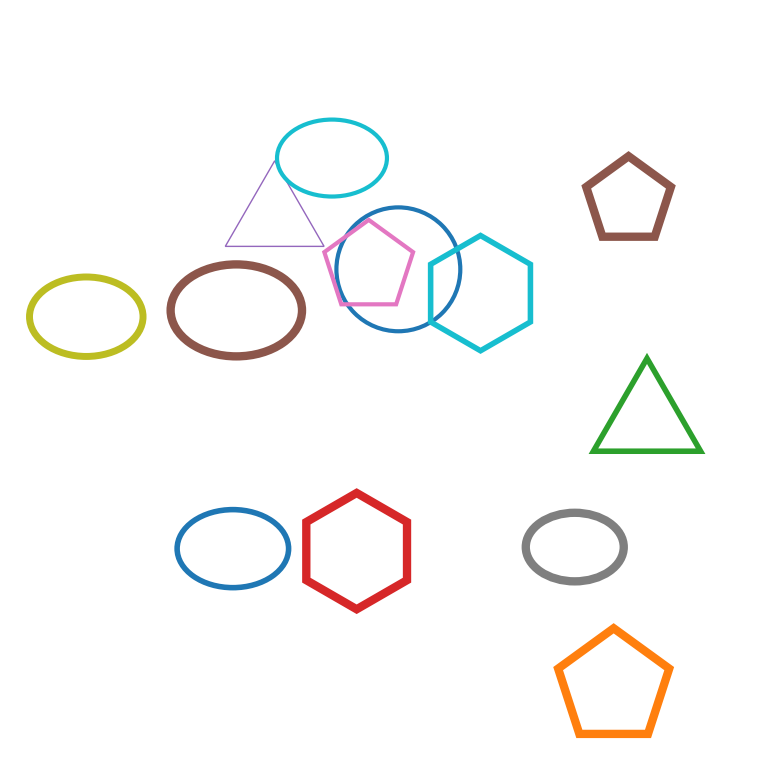[{"shape": "oval", "thickness": 2, "radius": 0.36, "center": [0.302, 0.287]}, {"shape": "circle", "thickness": 1.5, "radius": 0.4, "center": [0.517, 0.65]}, {"shape": "pentagon", "thickness": 3, "radius": 0.38, "center": [0.797, 0.108]}, {"shape": "triangle", "thickness": 2, "radius": 0.4, "center": [0.84, 0.454]}, {"shape": "hexagon", "thickness": 3, "radius": 0.38, "center": [0.463, 0.284]}, {"shape": "triangle", "thickness": 0.5, "radius": 0.37, "center": [0.357, 0.717]}, {"shape": "oval", "thickness": 3, "radius": 0.43, "center": [0.307, 0.597]}, {"shape": "pentagon", "thickness": 3, "radius": 0.29, "center": [0.816, 0.739]}, {"shape": "pentagon", "thickness": 1.5, "radius": 0.3, "center": [0.479, 0.654]}, {"shape": "oval", "thickness": 3, "radius": 0.32, "center": [0.746, 0.29]}, {"shape": "oval", "thickness": 2.5, "radius": 0.37, "center": [0.112, 0.589]}, {"shape": "oval", "thickness": 1.5, "radius": 0.36, "center": [0.431, 0.795]}, {"shape": "hexagon", "thickness": 2, "radius": 0.37, "center": [0.624, 0.619]}]